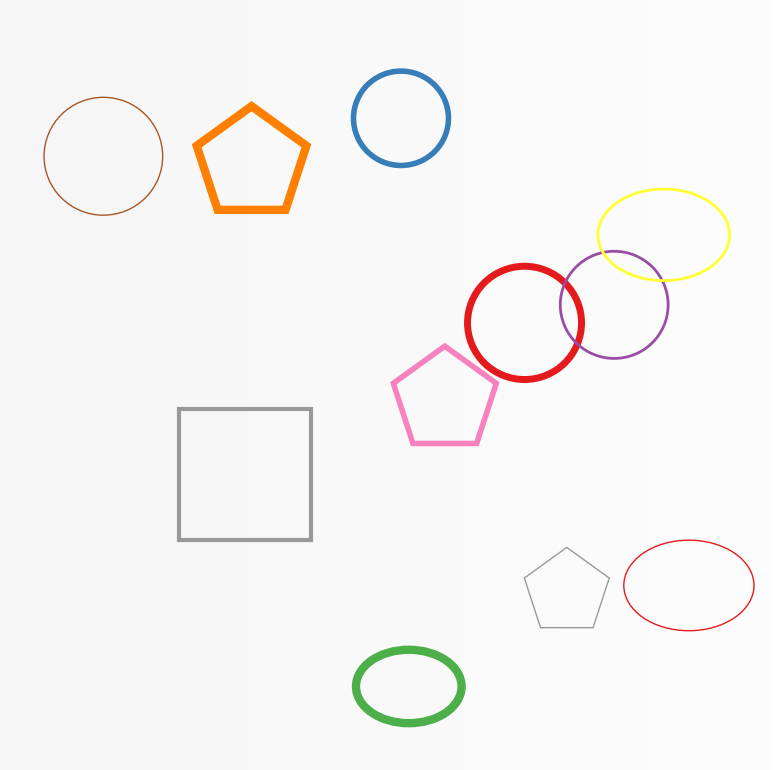[{"shape": "circle", "thickness": 2.5, "radius": 0.37, "center": [0.677, 0.581]}, {"shape": "oval", "thickness": 0.5, "radius": 0.42, "center": [0.889, 0.24]}, {"shape": "circle", "thickness": 2, "radius": 0.31, "center": [0.517, 0.846]}, {"shape": "oval", "thickness": 3, "radius": 0.34, "center": [0.527, 0.108]}, {"shape": "circle", "thickness": 1, "radius": 0.35, "center": [0.793, 0.604]}, {"shape": "pentagon", "thickness": 3, "radius": 0.37, "center": [0.325, 0.788]}, {"shape": "oval", "thickness": 1, "radius": 0.42, "center": [0.856, 0.695]}, {"shape": "circle", "thickness": 0.5, "radius": 0.38, "center": [0.133, 0.797]}, {"shape": "pentagon", "thickness": 2, "radius": 0.35, "center": [0.574, 0.481]}, {"shape": "square", "thickness": 1.5, "radius": 0.43, "center": [0.317, 0.384]}, {"shape": "pentagon", "thickness": 0.5, "radius": 0.29, "center": [0.731, 0.231]}]